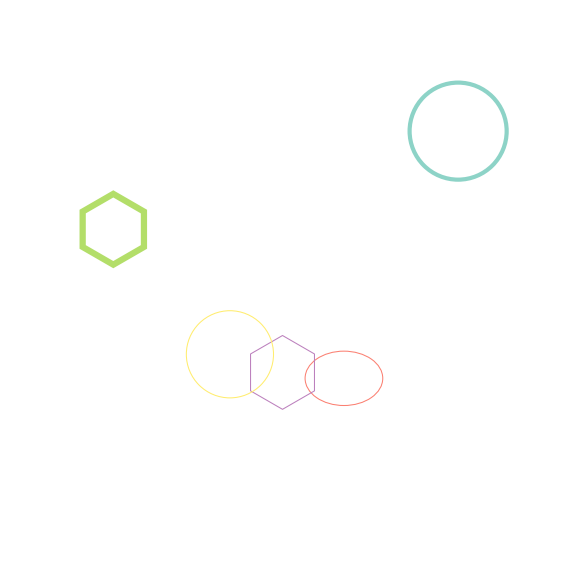[{"shape": "circle", "thickness": 2, "radius": 0.42, "center": [0.793, 0.772]}, {"shape": "oval", "thickness": 0.5, "radius": 0.34, "center": [0.596, 0.344]}, {"shape": "hexagon", "thickness": 3, "radius": 0.31, "center": [0.196, 0.602]}, {"shape": "hexagon", "thickness": 0.5, "radius": 0.32, "center": [0.489, 0.354]}, {"shape": "circle", "thickness": 0.5, "radius": 0.38, "center": [0.398, 0.386]}]